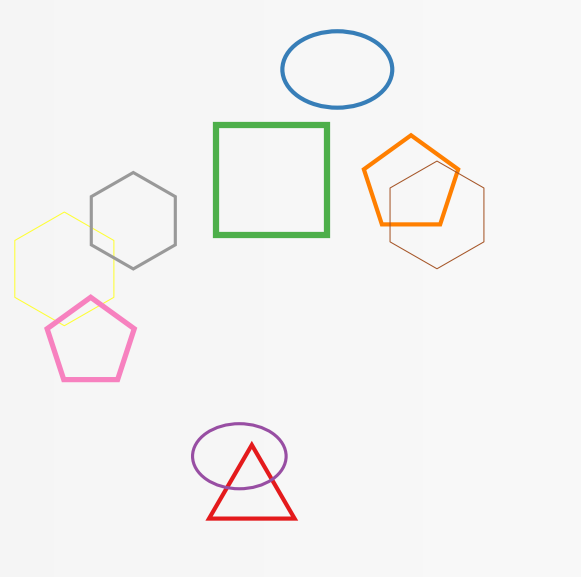[{"shape": "triangle", "thickness": 2, "radius": 0.43, "center": [0.433, 0.144]}, {"shape": "oval", "thickness": 2, "radius": 0.47, "center": [0.58, 0.879]}, {"shape": "square", "thickness": 3, "radius": 0.48, "center": [0.467, 0.688]}, {"shape": "oval", "thickness": 1.5, "radius": 0.4, "center": [0.412, 0.209]}, {"shape": "pentagon", "thickness": 2, "radius": 0.43, "center": [0.707, 0.68]}, {"shape": "hexagon", "thickness": 0.5, "radius": 0.49, "center": [0.111, 0.534]}, {"shape": "hexagon", "thickness": 0.5, "radius": 0.47, "center": [0.752, 0.627]}, {"shape": "pentagon", "thickness": 2.5, "radius": 0.39, "center": [0.156, 0.406]}, {"shape": "hexagon", "thickness": 1.5, "radius": 0.42, "center": [0.229, 0.617]}]